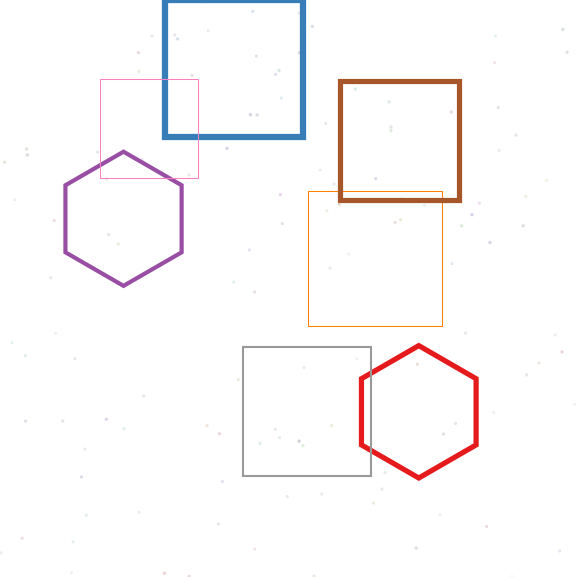[{"shape": "hexagon", "thickness": 2.5, "radius": 0.57, "center": [0.725, 0.286]}, {"shape": "square", "thickness": 3, "radius": 0.6, "center": [0.405, 0.88]}, {"shape": "hexagon", "thickness": 2, "radius": 0.58, "center": [0.214, 0.62]}, {"shape": "square", "thickness": 0.5, "radius": 0.58, "center": [0.65, 0.552]}, {"shape": "square", "thickness": 2.5, "radius": 0.51, "center": [0.691, 0.756]}, {"shape": "square", "thickness": 0.5, "radius": 0.43, "center": [0.258, 0.777]}, {"shape": "square", "thickness": 1, "radius": 0.56, "center": [0.532, 0.287]}]